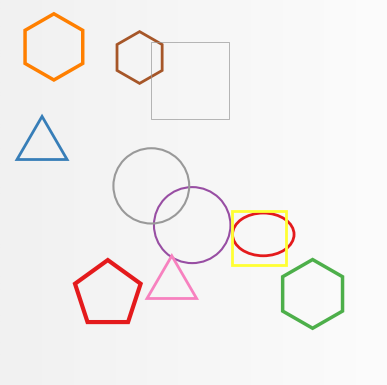[{"shape": "pentagon", "thickness": 3, "radius": 0.45, "center": [0.278, 0.235]}, {"shape": "oval", "thickness": 2, "radius": 0.4, "center": [0.68, 0.391]}, {"shape": "triangle", "thickness": 2, "radius": 0.37, "center": [0.109, 0.623]}, {"shape": "hexagon", "thickness": 2.5, "radius": 0.45, "center": [0.807, 0.237]}, {"shape": "circle", "thickness": 1.5, "radius": 0.49, "center": [0.496, 0.415]}, {"shape": "hexagon", "thickness": 2.5, "radius": 0.43, "center": [0.139, 0.878]}, {"shape": "square", "thickness": 2, "radius": 0.35, "center": [0.669, 0.382]}, {"shape": "hexagon", "thickness": 2, "radius": 0.34, "center": [0.36, 0.851]}, {"shape": "triangle", "thickness": 2, "radius": 0.37, "center": [0.443, 0.262]}, {"shape": "circle", "thickness": 1.5, "radius": 0.49, "center": [0.39, 0.517]}, {"shape": "square", "thickness": 0.5, "radius": 0.5, "center": [0.491, 0.792]}]